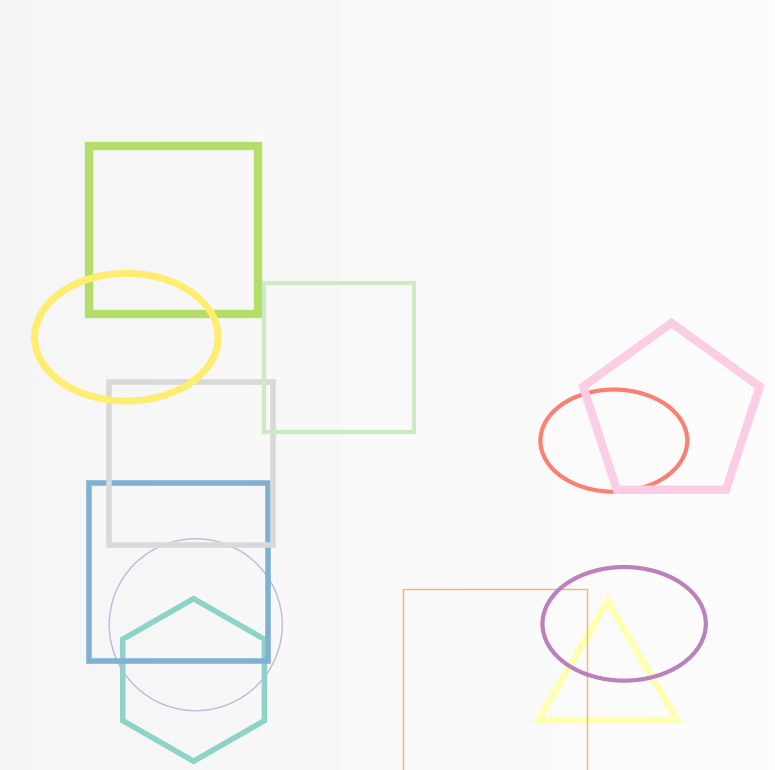[{"shape": "hexagon", "thickness": 2, "radius": 0.53, "center": [0.25, 0.117]}, {"shape": "triangle", "thickness": 2.5, "radius": 0.52, "center": [0.784, 0.116]}, {"shape": "circle", "thickness": 0.5, "radius": 0.56, "center": [0.253, 0.189]}, {"shape": "oval", "thickness": 1.5, "radius": 0.47, "center": [0.792, 0.428]}, {"shape": "square", "thickness": 2, "radius": 0.58, "center": [0.231, 0.258]}, {"shape": "square", "thickness": 0.5, "radius": 0.59, "center": [0.639, 0.116]}, {"shape": "square", "thickness": 3, "radius": 0.55, "center": [0.224, 0.702]}, {"shape": "pentagon", "thickness": 3, "radius": 0.6, "center": [0.866, 0.461]}, {"shape": "square", "thickness": 2, "radius": 0.53, "center": [0.247, 0.398]}, {"shape": "oval", "thickness": 1.5, "radius": 0.53, "center": [0.805, 0.19]}, {"shape": "square", "thickness": 1.5, "radius": 0.48, "center": [0.438, 0.536]}, {"shape": "oval", "thickness": 2.5, "radius": 0.59, "center": [0.163, 0.562]}]